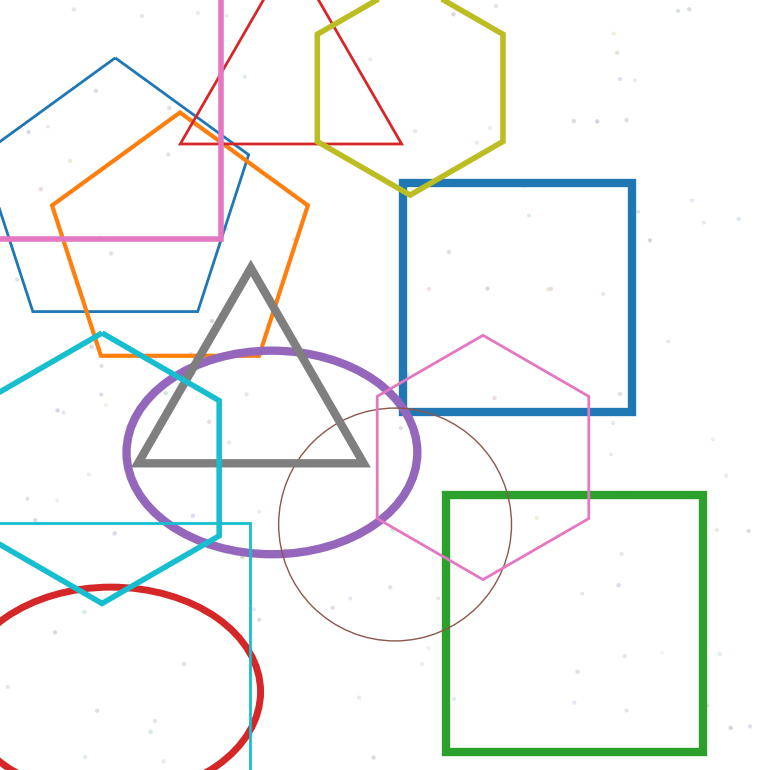[{"shape": "pentagon", "thickness": 1, "radius": 0.91, "center": [0.15, 0.743]}, {"shape": "square", "thickness": 3, "radius": 0.74, "center": [0.672, 0.613]}, {"shape": "pentagon", "thickness": 1.5, "radius": 0.87, "center": [0.234, 0.679]}, {"shape": "square", "thickness": 3, "radius": 0.83, "center": [0.746, 0.191]}, {"shape": "oval", "thickness": 2.5, "radius": 0.97, "center": [0.144, 0.102]}, {"shape": "triangle", "thickness": 1, "radius": 0.83, "center": [0.378, 0.896]}, {"shape": "oval", "thickness": 3, "radius": 0.94, "center": [0.353, 0.412]}, {"shape": "circle", "thickness": 0.5, "radius": 0.76, "center": [0.513, 0.319]}, {"shape": "hexagon", "thickness": 1, "radius": 0.79, "center": [0.627, 0.406]}, {"shape": "square", "thickness": 2, "radius": 0.9, "center": [0.108, 0.869]}, {"shape": "triangle", "thickness": 3, "radius": 0.85, "center": [0.326, 0.483]}, {"shape": "hexagon", "thickness": 2, "radius": 0.7, "center": [0.533, 0.886]}, {"shape": "hexagon", "thickness": 2, "radius": 0.88, "center": [0.133, 0.392]}, {"shape": "square", "thickness": 1, "radius": 0.93, "center": [0.138, 0.134]}]